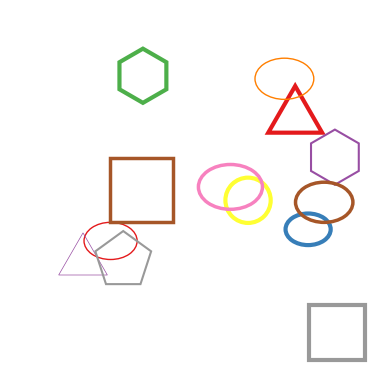[{"shape": "triangle", "thickness": 3, "radius": 0.4, "center": [0.767, 0.696]}, {"shape": "oval", "thickness": 1, "radius": 0.34, "center": [0.287, 0.374]}, {"shape": "oval", "thickness": 3, "radius": 0.29, "center": [0.8, 0.404]}, {"shape": "hexagon", "thickness": 3, "radius": 0.35, "center": [0.371, 0.803]}, {"shape": "triangle", "thickness": 0.5, "radius": 0.36, "center": [0.216, 0.322]}, {"shape": "hexagon", "thickness": 1.5, "radius": 0.36, "center": [0.87, 0.592]}, {"shape": "oval", "thickness": 1, "radius": 0.38, "center": [0.739, 0.795]}, {"shape": "circle", "thickness": 3, "radius": 0.29, "center": [0.644, 0.48]}, {"shape": "square", "thickness": 2.5, "radius": 0.41, "center": [0.368, 0.506]}, {"shape": "oval", "thickness": 2.5, "radius": 0.37, "center": [0.842, 0.475]}, {"shape": "oval", "thickness": 2.5, "radius": 0.42, "center": [0.599, 0.515]}, {"shape": "square", "thickness": 3, "radius": 0.36, "center": [0.876, 0.136]}, {"shape": "pentagon", "thickness": 1.5, "radius": 0.38, "center": [0.32, 0.324]}]